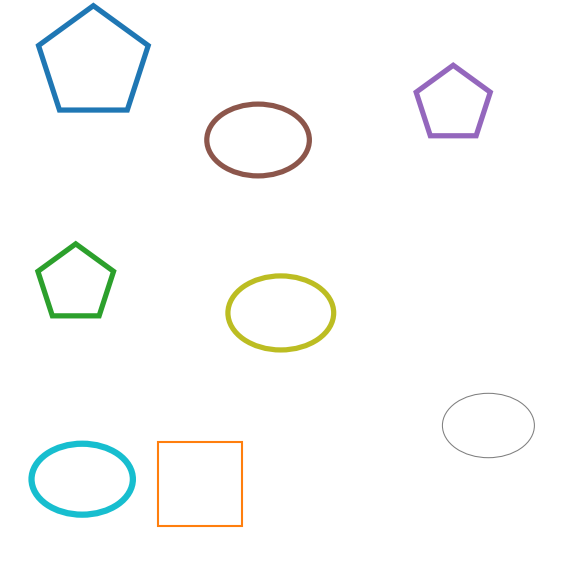[{"shape": "pentagon", "thickness": 2.5, "radius": 0.5, "center": [0.162, 0.889]}, {"shape": "square", "thickness": 1, "radius": 0.36, "center": [0.346, 0.161]}, {"shape": "pentagon", "thickness": 2.5, "radius": 0.34, "center": [0.131, 0.508]}, {"shape": "pentagon", "thickness": 2.5, "radius": 0.34, "center": [0.785, 0.819]}, {"shape": "oval", "thickness": 2.5, "radius": 0.44, "center": [0.447, 0.757]}, {"shape": "oval", "thickness": 0.5, "radius": 0.4, "center": [0.846, 0.262]}, {"shape": "oval", "thickness": 2.5, "radius": 0.46, "center": [0.486, 0.457]}, {"shape": "oval", "thickness": 3, "radius": 0.44, "center": [0.142, 0.169]}]